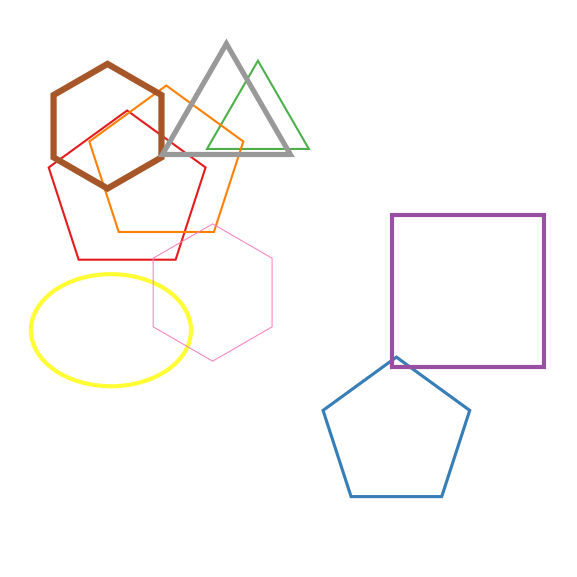[{"shape": "pentagon", "thickness": 1, "radius": 0.71, "center": [0.22, 0.665]}, {"shape": "pentagon", "thickness": 1.5, "radius": 0.67, "center": [0.686, 0.247]}, {"shape": "triangle", "thickness": 1, "radius": 0.51, "center": [0.447, 0.792]}, {"shape": "square", "thickness": 2, "radius": 0.66, "center": [0.81, 0.495]}, {"shape": "pentagon", "thickness": 1, "radius": 0.7, "center": [0.288, 0.711]}, {"shape": "oval", "thickness": 2, "radius": 0.69, "center": [0.192, 0.427]}, {"shape": "hexagon", "thickness": 3, "radius": 0.54, "center": [0.186, 0.781]}, {"shape": "hexagon", "thickness": 0.5, "radius": 0.59, "center": [0.368, 0.493]}, {"shape": "triangle", "thickness": 2.5, "radius": 0.64, "center": [0.392, 0.796]}]